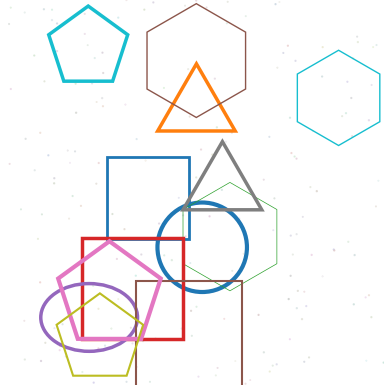[{"shape": "square", "thickness": 2, "radius": 0.53, "center": [0.384, 0.486]}, {"shape": "circle", "thickness": 3, "radius": 0.58, "center": [0.525, 0.358]}, {"shape": "triangle", "thickness": 2.5, "radius": 0.58, "center": [0.51, 0.718]}, {"shape": "hexagon", "thickness": 0.5, "radius": 0.7, "center": [0.597, 0.385]}, {"shape": "square", "thickness": 2.5, "radius": 0.66, "center": [0.345, 0.25]}, {"shape": "oval", "thickness": 2.5, "radius": 0.63, "center": [0.232, 0.175]}, {"shape": "hexagon", "thickness": 1, "radius": 0.74, "center": [0.51, 0.843]}, {"shape": "square", "thickness": 1.5, "radius": 0.69, "center": [0.49, 0.132]}, {"shape": "pentagon", "thickness": 3, "radius": 0.7, "center": [0.284, 0.233]}, {"shape": "triangle", "thickness": 2.5, "radius": 0.59, "center": [0.578, 0.514]}, {"shape": "pentagon", "thickness": 1.5, "radius": 0.59, "center": [0.259, 0.12]}, {"shape": "hexagon", "thickness": 1, "radius": 0.62, "center": [0.879, 0.746]}, {"shape": "pentagon", "thickness": 2.5, "radius": 0.54, "center": [0.229, 0.876]}]